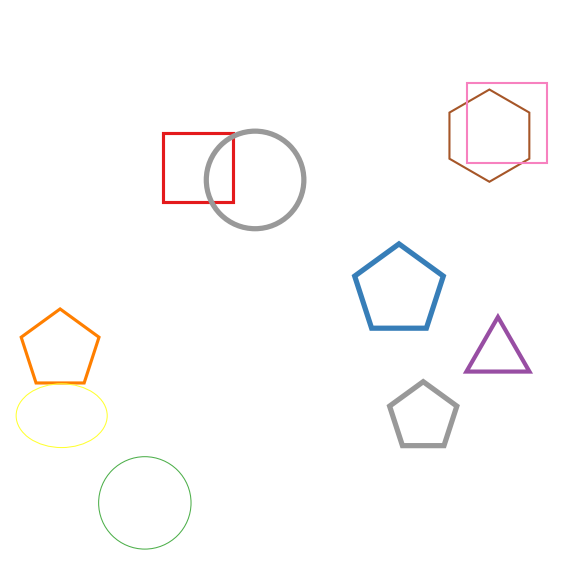[{"shape": "square", "thickness": 1.5, "radius": 0.3, "center": [0.343, 0.709]}, {"shape": "pentagon", "thickness": 2.5, "radius": 0.4, "center": [0.691, 0.496]}, {"shape": "circle", "thickness": 0.5, "radius": 0.4, "center": [0.251, 0.128]}, {"shape": "triangle", "thickness": 2, "radius": 0.31, "center": [0.862, 0.387]}, {"shape": "pentagon", "thickness": 1.5, "radius": 0.35, "center": [0.104, 0.393]}, {"shape": "oval", "thickness": 0.5, "radius": 0.39, "center": [0.107, 0.279]}, {"shape": "hexagon", "thickness": 1, "radius": 0.4, "center": [0.847, 0.764]}, {"shape": "square", "thickness": 1, "radius": 0.35, "center": [0.878, 0.786]}, {"shape": "circle", "thickness": 2.5, "radius": 0.42, "center": [0.442, 0.688]}, {"shape": "pentagon", "thickness": 2.5, "radius": 0.31, "center": [0.733, 0.277]}]